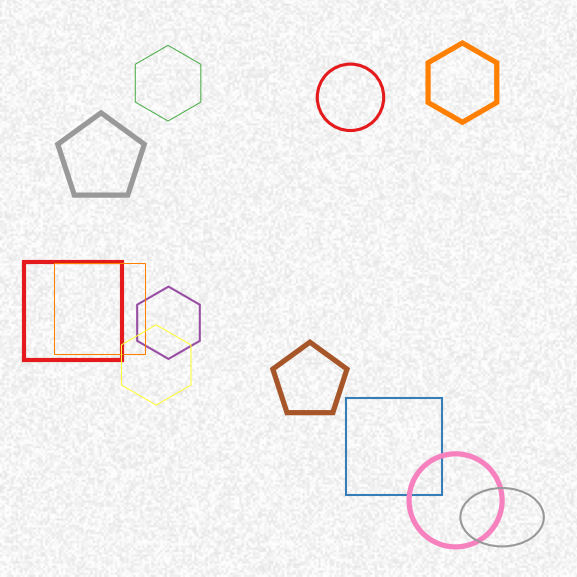[{"shape": "circle", "thickness": 1.5, "radius": 0.29, "center": [0.607, 0.831]}, {"shape": "square", "thickness": 2, "radius": 0.43, "center": [0.127, 0.46]}, {"shape": "square", "thickness": 1, "radius": 0.42, "center": [0.682, 0.226]}, {"shape": "hexagon", "thickness": 0.5, "radius": 0.33, "center": [0.291, 0.855]}, {"shape": "hexagon", "thickness": 1, "radius": 0.31, "center": [0.292, 0.44]}, {"shape": "hexagon", "thickness": 2.5, "radius": 0.34, "center": [0.801, 0.856]}, {"shape": "square", "thickness": 0.5, "radius": 0.39, "center": [0.172, 0.464]}, {"shape": "hexagon", "thickness": 0.5, "radius": 0.35, "center": [0.27, 0.367]}, {"shape": "pentagon", "thickness": 2.5, "radius": 0.34, "center": [0.537, 0.339]}, {"shape": "circle", "thickness": 2.5, "radius": 0.4, "center": [0.789, 0.133]}, {"shape": "pentagon", "thickness": 2.5, "radius": 0.39, "center": [0.175, 0.725]}, {"shape": "oval", "thickness": 1, "radius": 0.36, "center": [0.869, 0.103]}]